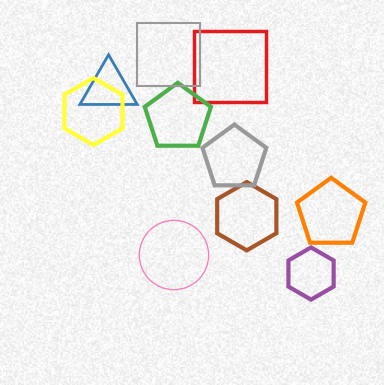[{"shape": "square", "thickness": 2.5, "radius": 0.46, "center": [0.598, 0.827]}, {"shape": "triangle", "thickness": 2, "radius": 0.43, "center": [0.282, 0.772]}, {"shape": "pentagon", "thickness": 3, "radius": 0.45, "center": [0.462, 0.695]}, {"shape": "hexagon", "thickness": 3, "radius": 0.34, "center": [0.808, 0.29]}, {"shape": "pentagon", "thickness": 3, "radius": 0.47, "center": [0.86, 0.445]}, {"shape": "hexagon", "thickness": 3, "radius": 0.44, "center": [0.243, 0.71]}, {"shape": "hexagon", "thickness": 3, "radius": 0.44, "center": [0.641, 0.438]}, {"shape": "circle", "thickness": 1, "radius": 0.45, "center": [0.452, 0.338]}, {"shape": "square", "thickness": 1.5, "radius": 0.41, "center": [0.437, 0.858]}, {"shape": "pentagon", "thickness": 3, "radius": 0.44, "center": [0.609, 0.589]}]